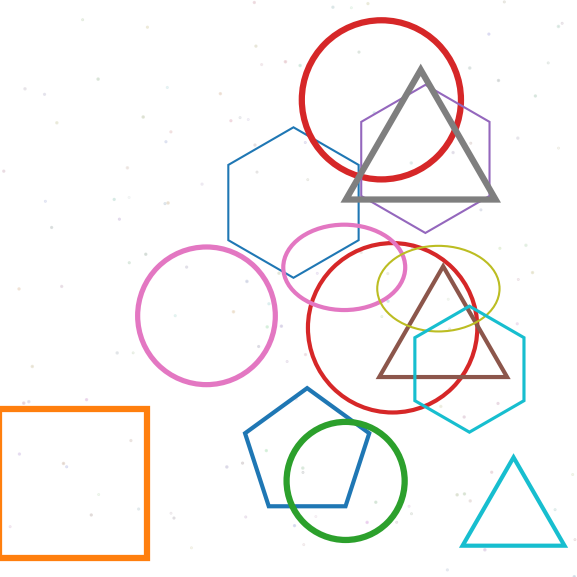[{"shape": "hexagon", "thickness": 1, "radius": 0.65, "center": [0.508, 0.648]}, {"shape": "pentagon", "thickness": 2, "radius": 0.57, "center": [0.532, 0.214]}, {"shape": "square", "thickness": 3, "radius": 0.64, "center": [0.127, 0.162]}, {"shape": "circle", "thickness": 3, "radius": 0.51, "center": [0.598, 0.166]}, {"shape": "circle", "thickness": 3, "radius": 0.69, "center": [0.66, 0.826]}, {"shape": "circle", "thickness": 2, "radius": 0.73, "center": [0.68, 0.432]}, {"shape": "hexagon", "thickness": 1, "radius": 0.64, "center": [0.737, 0.724]}, {"shape": "triangle", "thickness": 2, "radius": 0.64, "center": [0.767, 0.41]}, {"shape": "circle", "thickness": 2.5, "radius": 0.6, "center": [0.358, 0.452]}, {"shape": "oval", "thickness": 2, "radius": 0.53, "center": [0.596, 0.536]}, {"shape": "triangle", "thickness": 3, "radius": 0.75, "center": [0.729, 0.728]}, {"shape": "oval", "thickness": 1, "radius": 0.53, "center": [0.759, 0.499]}, {"shape": "triangle", "thickness": 2, "radius": 0.51, "center": [0.889, 0.105]}, {"shape": "hexagon", "thickness": 1.5, "radius": 0.55, "center": [0.813, 0.36]}]